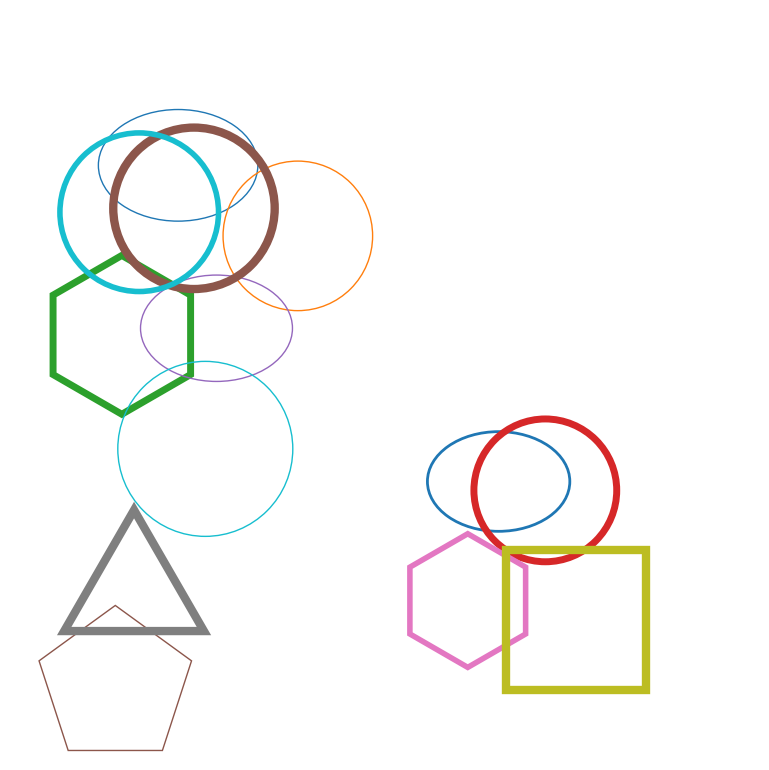[{"shape": "oval", "thickness": 0.5, "radius": 0.52, "center": [0.231, 0.785]}, {"shape": "oval", "thickness": 1, "radius": 0.46, "center": [0.648, 0.375]}, {"shape": "circle", "thickness": 0.5, "radius": 0.49, "center": [0.387, 0.694]}, {"shape": "hexagon", "thickness": 2.5, "radius": 0.52, "center": [0.158, 0.565]}, {"shape": "circle", "thickness": 2.5, "radius": 0.46, "center": [0.708, 0.363]}, {"shape": "oval", "thickness": 0.5, "radius": 0.49, "center": [0.281, 0.574]}, {"shape": "circle", "thickness": 3, "radius": 0.52, "center": [0.252, 0.729]}, {"shape": "pentagon", "thickness": 0.5, "radius": 0.52, "center": [0.15, 0.11]}, {"shape": "hexagon", "thickness": 2, "radius": 0.43, "center": [0.607, 0.22]}, {"shape": "triangle", "thickness": 3, "radius": 0.52, "center": [0.174, 0.233]}, {"shape": "square", "thickness": 3, "radius": 0.45, "center": [0.748, 0.195]}, {"shape": "circle", "thickness": 2, "radius": 0.51, "center": [0.181, 0.724]}, {"shape": "circle", "thickness": 0.5, "radius": 0.57, "center": [0.267, 0.417]}]